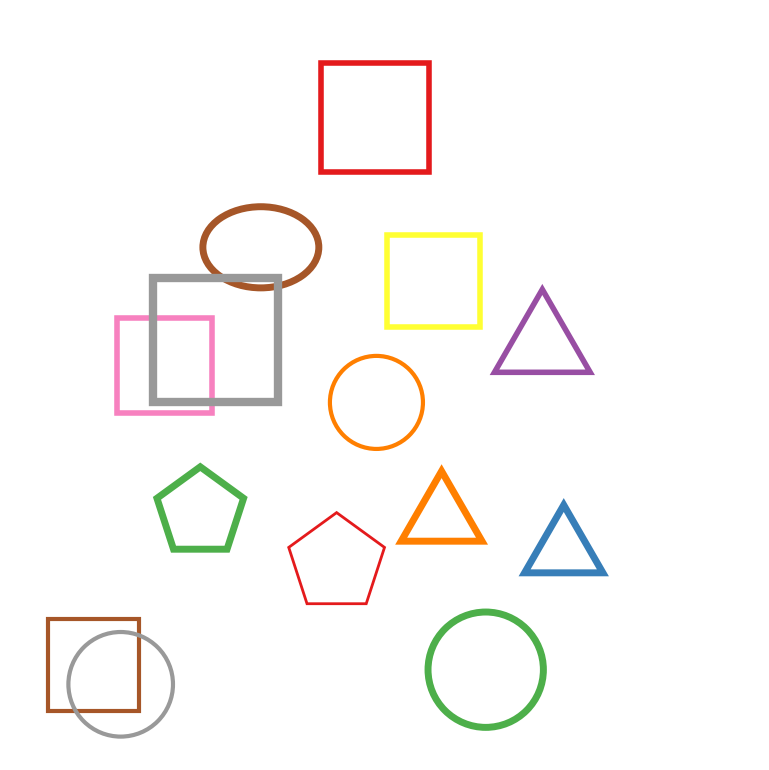[{"shape": "square", "thickness": 2, "radius": 0.35, "center": [0.487, 0.847]}, {"shape": "pentagon", "thickness": 1, "radius": 0.33, "center": [0.437, 0.269]}, {"shape": "triangle", "thickness": 2.5, "radius": 0.29, "center": [0.732, 0.285]}, {"shape": "circle", "thickness": 2.5, "radius": 0.37, "center": [0.631, 0.13]}, {"shape": "pentagon", "thickness": 2.5, "radius": 0.3, "center": [0.26, 0.335]}, {"shape": "triangle", "thickness": 2, "radius": 0.36, "center": [0.704, 0.552]}, {"shape": "triangle", "thickness": 2.5, "radius": 0.3, "center": [0.573, 0.327]}, {"shape": "circle", "thickness": 1.5, "radius": 0.3, "center": [0.489, 0.477]}, {"shape": "square", "thickness": 2, "radius": 0.3, "center": [0.563, 0.635]}, {"shape": "oval", "thickness": 2.5, "radius": 0.38, "center": [0.339, 0.679]}, {"shape": "square", "thickness": 1.5, "radius": 0.3, "center": [0.121, 0.137]}, {"shape": "square", "thickness": 2, "radius": 0.31, "center": [0.214, 0.525]}, {"shape": "circle", "thickness": 1.5, "radius": 0.34, "center": [0.157, 0.111]}, {"shape": "square", "thickness": 3, "radius": 0.4, "center": [0.28, 0.558]}]